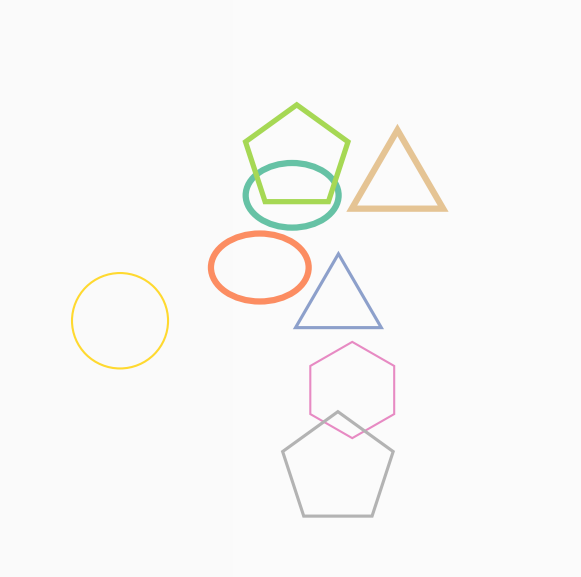[{"shape": "oval", "thickness": 3, "radius": 0.4, "center": [0.503, 0.661]}, {"shape": "oval", "thickness": 3, "radius": 0.42, "center": [0.447, 0.536]}, {"shape": "triangle", "thickness": 1.5, "radius": 0.43, "center": [0.582, 0.474]}, {"shape": "hexagon", "thickness": 1, "radius": 0.42, "center": [0.606, 0.324]}, {"shape": "pentagon", "thickness": 2.5, "radius": 0.46, "center": [0.511, 0.725]}, {"shape": "circle", "thickness": 1, "radius": 0.41, "center": [0.206, 0.444]}, {"shape": "triangle", "thickness": 3, "radius": 0.45, "center": [0.684, 0.683]}, {"shape": "pentagon", "thickness": 1.5, "radius": 0.5, "center": [0.581, 0.186]}]